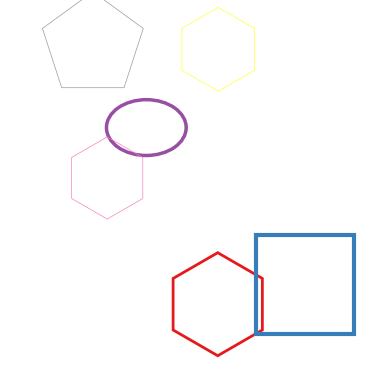[{"shape": "hexagon", "thickness": 2, "radius": 0.67, "center": [0.566, 0.21]}, {"shape": "square", "thickness": 3, "radius": 0.64, "center": [0.792, 0.261]}, {"shape": "oval", "thickness": 2.5, "radius": 0.52, "center": [0.38, 0.669]}, {"shape": "hexagon", "thickness": 0.5, "radius": 0.54, "center": [0.567, 0.872]}, {"shape": "hexagon", "thickness": 0.5, "radius": 0.53, "center": [0.279, 0.538]}, {"shape": "pentagon", "thickness": 0.5, "radius": 0.69, "center": [0.241, 0.884]}]